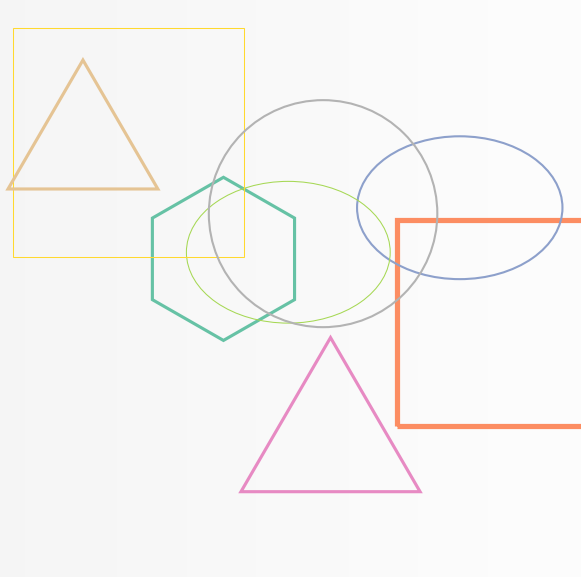[{"shape": "hexagon", "thickness": 1.5, "radius": 0.71, "center": [0.384, 0.551]}, {"shape": "square", "thickness": 2.5, "radius": 0.89, "center": [0.861, 0.44]}, {"shape": "oval", "thickness": 1, "radius": 0.88, "center": [0.791, 0.639]}, {"shape": "triangle", "thickness": 1.5, "radius": 0.89, "center": [0.569, 0.237]}, {"shape": "oval", "thickness": 0.5, "radius": 0.88, "center": [0.496, 0.562]}, {"shape": "square", "thickness": 0.5, "radius": 0.99, "center": [0.222, 0.752]}, {"shape": "triangle", "thickness": 1.5, "radius": 0.74, "center": [0.143, 0.746]}, {"shape": "circle", "thickness": 1, "radius": 0.98, "center": [0.556, 0.629]}]